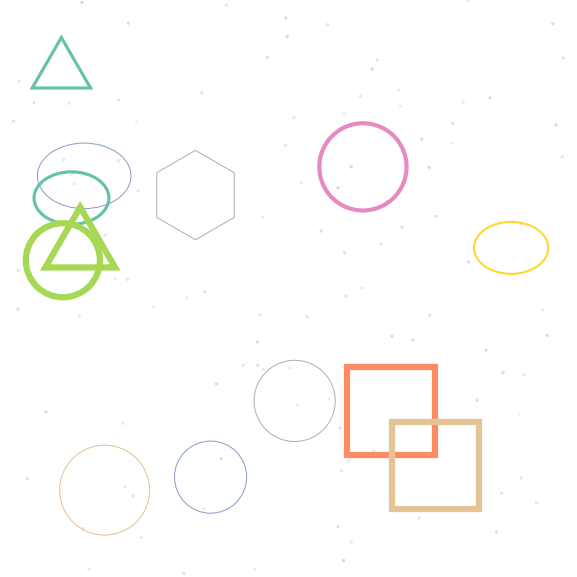[{"shape": "oval", "thickness": 1.5, "radius": 0.32, "center": [0.124, 0.656]}, {"shape": "triangle", "thickness": 1.5, "radius": 0.29, "center": [0.106, 0.876]}, {"shape": "square", "thickness": 3, "radius": 0.38, "center": [0.677, 0.288]}, {"shape": "circle", "thickness": 0.5, "radius": 0.31, "center": [0.365, 0.173]}, {"shape": "oval", "thickness": 0.5, "radius": 0.41, "center": [0.146, 0.695]}, {"shape": "circle", "thickness": 2, "radius": 0.38, "center": [0.628, 0.71]}, {"shape": "triangle", "thickness": 3, "radius": 0.35, "center": [0.139, 0.571]}, {"shape": "circle", "thickness": 3, "radius": 0.32, "center": [0.109, 0.548]}, {"shape": "oval", "thickness": 1, "radius": 0.32, "center": [0.885, 0.57]}, {"shape": "square", "thickness": 3, "radius": 0.38, "center": [0.754, 0.193]}, {"shape": "circle", "thickness": 0.5, "radius": 0.39, "center": [0.181, 0.15]}, {"shape": "hexagon", "thickness": 0.5, "radius": 0.39, "center": [0.338, 0.661]}, {"shape": "circle", "thickness": 0.5, "radius": 0.35, "center": [0.51, 0.305]}]